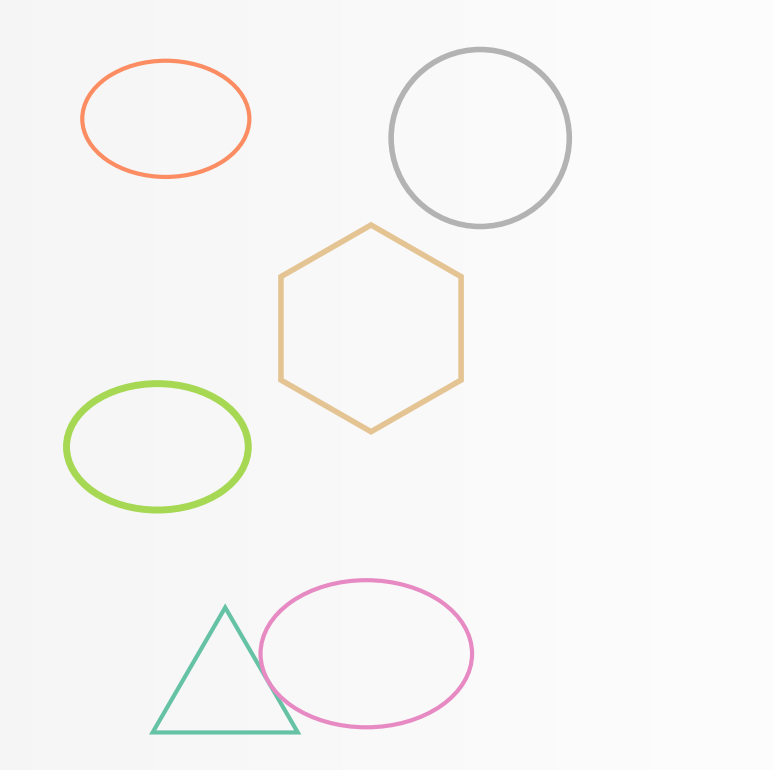[{"shape": "triangle", "thickness": 1.5, "radius": 0.54, "center": [0.291, 0.103]}, {"shape": "oval", "thickness": 1.5, "radius": 0.54, "center": [0.214, 0.846]}, {"shape": "oval", "thickness": 1.5, "radius": 0.68, "center": [0.473, 0.151]}, {"shape": "oval", "thickness": 2.5, "radius": 0.59, "center": [0.203, 0.42]}, {"shape": "hexagon", "thickness": 2, "radius": 0.67, "center": [0.479, 0.574]}, {"shape": "circle", "thickness": 2, "radius": 0.57, "center": [0.62, 0.821]}]